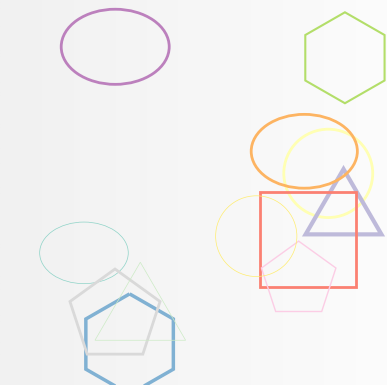[{"shape": "oval", "thickness": 0.5, "radius": 0.57, "center": [0.217, 0.343]}, {"shape": "circle", "thickness": 2, "radius": 0.57, "center": [0.847, 0.55]}, {"shape": "triangle", "thickness": 3, "radius": 0.57, "center": [0.887, 0.448]}, {"shape": "square", "thickness": 2, "radius": 0.62, "center": [0.794, 0.377]}, {"shape": "hexagon", "thickness": 2.5, "radius": 0.65, "center": [0.334, 0.106]}, {"shape": "oval", "thickness": 2, "radius": 0.68, "center": [0.785, 0.607]}, {"shape": "hexagon", "thickness": 1.5, "radius": 0.59, "center": [0.89, 0.85]}, {"shape": "pentagon", "thickness": 1, "radius": 0.51, "center": [0.771, 0.273]}, {"shape": "pentagon", "thickness": 2, "radius": 0.61, "center": [0.297, 0.179]}, {"shape": "oval", "thickness": 2, "radius": 0.7, "center": [0.297, 0.878]}, {"shape": "triangle", "thickness": 0.5, "radius": 0.68, "center": [0.362, 0.184]}, {"shape": "circle", "thickness": 0.5, "radius": 0.52, "center": [0.661, 0.387]}]